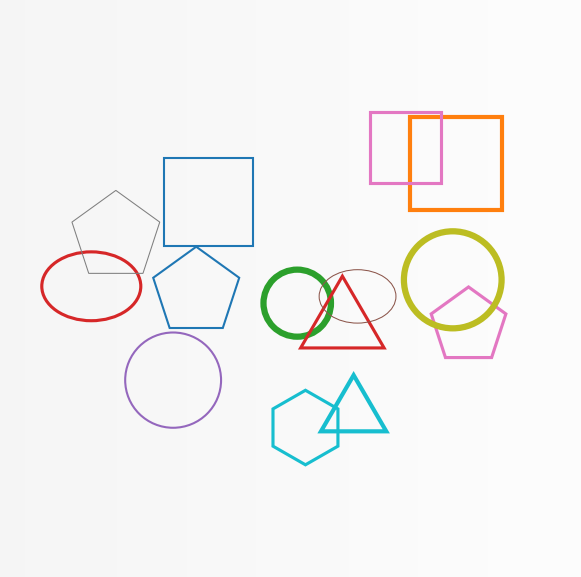[{"shape": "pentagon", "thickness": 1, "radius": 0.39, "center": [0.338, 0.494]}, {"shape": "square", "thickness": 1, "radius": 0.38, "center": [0.358, 0.649]}, {"shape": "square", "thickness": 2, "radius": 0.4, "center": [0.785, 0.716]}, {"shape": "circle", "thickness": 3, "radius": 0.29, "center": [0.511, 0.474]}, {"shape": "oval", "thickness": 1.5, "radius": 0.43, "center": [0.157, 0.503]}, {"shape": "triangle", "thickness": 1.5, "radius": 0.41, "center": [0.589, 0.438]}, {"shape": "circle", "thickness": 1, "radius": 0.41, "center": [0.298, 0.341]}, {"shape": "oval", "thickness": 0.5, "radius": 0.33, "center": [0.615, 0.486]}, {"shape": "pentagon", "thickness": 1.5, "radius": 0.34, "center": [0.806, 0.435]}, {"shape": "square", "thickness": 1.5, "radius": 0.31, "center": [0.698, 0.743]}, {"shape": "pentagon", "thickness": 0.5, "radius": 0.4, "center": [0.199, 0.59]}, {"shape": "circle", "thickness": 3, "radius": 0.42, "center": [0.779, 0.515]}, {"shape": "hexagon", "thickness": 1.5, "radius": 0.32, "center": [0.526, 0.259]}, {"shape": "triangle", "thickness": 2, "radius": 0.32, "center": [0.608, 0.285]}]